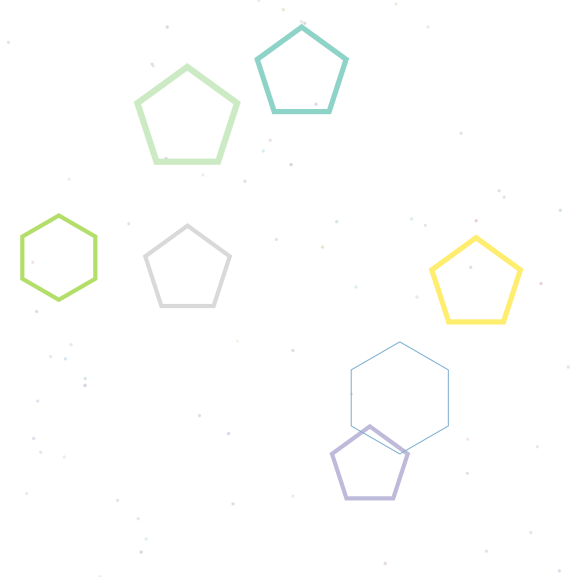[{"shape": "pentagon", "thickness": 2.5, "radius": 0.4, "center": [0.522, 0.871]}, {"shape": "pentagon", "thickness": 2, "radius": 0.34, "center": [0.64, 0.192]}, {"shape": "hexagon", "thickness": 0.5, "radius": 0.49, "center": [0.692, 0.31]}, {"shape": "hexagon", "thickness": 2, "radius": 0.36, "center": [0.102, 0.553]}, {"shape": "pentagon", "thickness": 2, "radius": 0.38, "center": [0.325, 0.531]}, {"shape": "pentagon", "thickness": 3, "radius": 0.45, "center": [0.324, 0.793]}, {"shape": "pentagon", "thickness": 2.5, "radius": 0.4, "center": [0.824, 0.507]}]